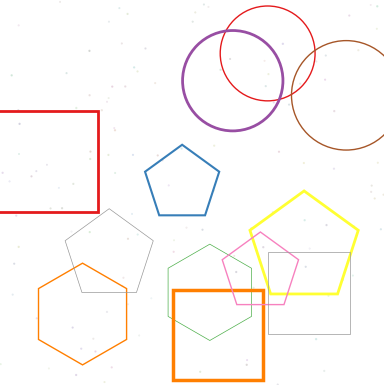[{"shape": "circle", "thickness": 1, "radius": 0.62, "center": [0.695, 0.861]}, {"shape": "square", "thickness": 2, "radius": 0.66, "center": [0.124, 0.58]}, {"shape": "pentagon", "thickness": 1.5, "radius": 0.51, "center": [0.473, 0.523]}, {"shape": "hexagon", "thickness": 0.5, "radius": 0.63, "center": [0.545, 0.241]}, {"shape": "circle", "thickness": 2, "radius": 0.65, "center": [0.605, 0.79]}, {"shape": "hexagon", "thickness": 1, "radius": 0.66, "center": [0.214, 0.184]}, {"shape": "square", "thickness": 2.5, "radius": 0.58, "center": [0.567, 0.13]}, {"shape": "pentagon", "thickness": 2, "radius": 0.74, "center": [0.79, 0.356]}, {"shape": "circle", "thickness": 1, "radius": 0.71, "center": [0.899, 0.752]}, {"shape": "pentagon", "thickness": 1, "radius": 0.52, "center": [0.676, 0.293]}, {"shape": "square", "thickness": 0.5, "radius": 0.53, "center": [0.803, 0.238]}, {"shape": "pentagon", "thickness": 0.5, "radius": 0.6, "center": [0.284, 0.338]}]